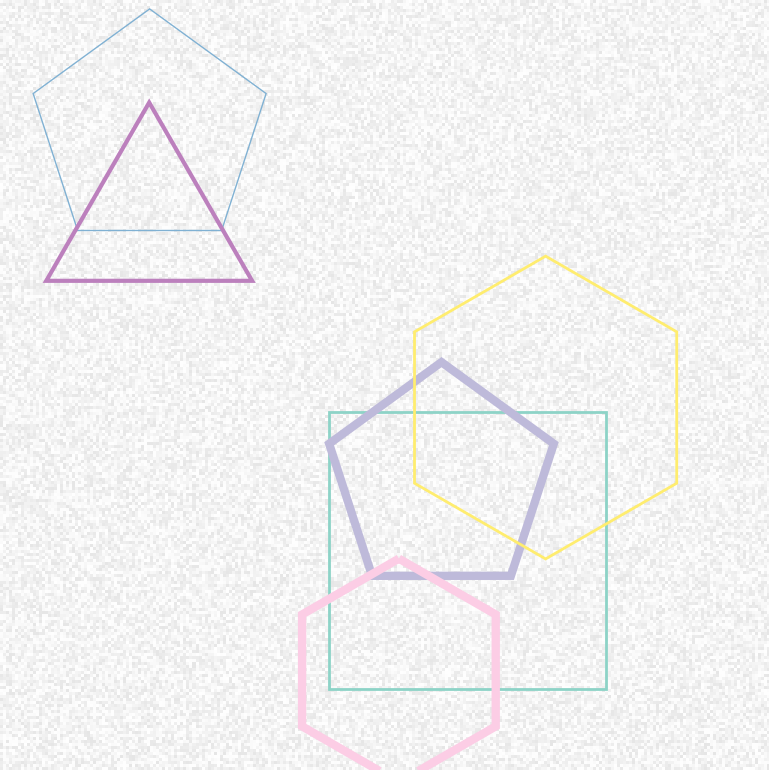[{"shape": "square", "thickness": 1, "radius": 0.9, "center": [0.607, 0.285]}, {"shape": "pentagon", "thickness": 3, "radius": 0.77, "center": [0.573, 0.376]}, {"shape": "pentagon", "thickness": 0.5, "radius": 0.8, "center": [0.194, 0.829]}, {"shape": "hexagon", "thickness": 3, "radius": 0.73, "center": [0.518, 0.129]}, {"shape": "triangle", "thickness": 1.5, "radius": 0.77, "center": [0.194, 0.712]}, {"shape": "hexagon", "thickness": 1, "radius": 0.98, "center": [0.709, 0.471]}]